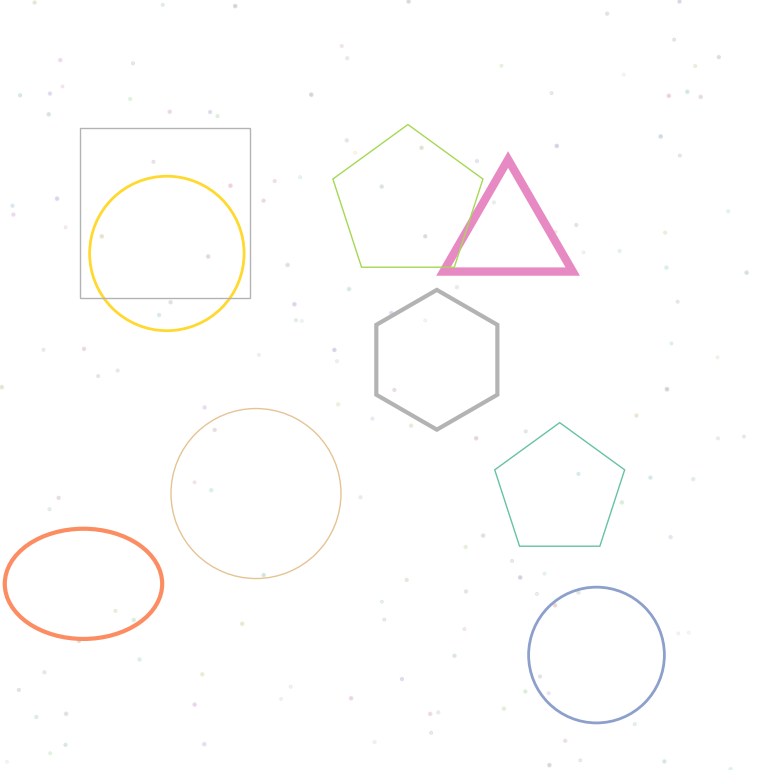[{"shape": "pentagon", "thickness": 0.5, "radius": 0.44, "center": [0.727, 0.362]}, {"shape": "oval", "thickness": 1.5, "radius": 0.51, "center": [0.108, 0.242]}, {"shape": "circle", "thickness": 1, "radius": 0.44, "center": [0.775, 0.149]}, {"shape": "triangle", "thickness": 3, "radius": 0.49, "center": [0.66, 0.696]}, {"shape": "pentagon", "thickness": 0.5, "radius": 0.51, "center": [0.53, 0.736]}, {"shape": "circle", "thickness": 1, "radius": 0.5, "center": [0.217, 0.671]}, {"shape": "circle", "thickness": 0.5, "radius": 0.55, "center": [0.332, 0.359]}, {"shape": "square", "thickness": 0.5, "radius": 0.55, "center": [0.215, 0.724]}, {"shape": "hexagon", "thickness": 1.5, "radius": 0.45, "center": [0.567, 0.533]}]